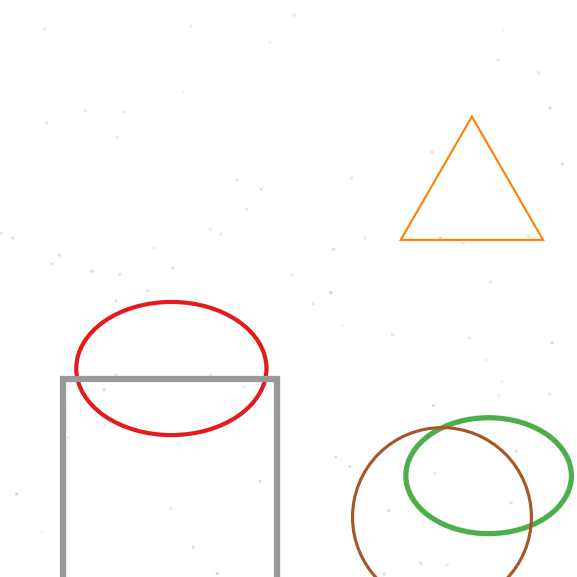[{"shape": "oval", "thickness": 2, "radius": 0.82, "center": [0.297, 0.361]}, {"shape": "oval", "thickness": 2.5, "radius": 0.72, "center": [0.846, 0.175]}, {"shape": "triangle", "thickness": 1, "radius": 0.71, "center": [0.817, 0.655]}, {"shape": "circle", "thickness": 1.5, "radius": 0.77, "center": [0.765, 0.104]}, {"shape": "square", "thickness": 3, "radius": 0.92, "center": [0.294, 0.158]}]